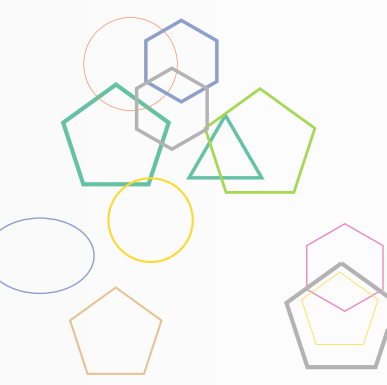[{"shape": "triangle", "thickness": 2.5, "radius": 0.54, "center": [0.582, 0.592]}, {"shape": "pentagon", "thickness": 3, "radius": 0.72, "center": [0.299, 0.637]}, {"shape": "circle", "thickness": 0.5, "radius": 0.6, "center": [0.337, 0.834]}, {"shape": "oval", "thickness": 1, "radius": 0.7, "center": [0.103, 0.336]}, {"shape": "hexagon", "thickness": 2.5, "radius": 0.53, "center": [0.468, 0.841]}, {"shape": "hexagon", "thickness": 1, "radius": 0.57, "center": [0.89, 0.305]}, {"shape": "pentagon", "thickness": 2, "radius": 0.74, "center": [0.671, 0.621]}, {"shape": "circle", "thickness": 1.5, "radius": 0.54, "center": [0.389, 0.428]}, {"shape": "pentagon", "thickness": 0.5, "radius": 0.52, "center": [0.877, 0.189]}, {"shape": "pentagon", "thickness": 1.5, "radius": 0.62, "center": [0.299, 0.129]}, {"shape": "pentagon", "thickness": 3, "radius": 0.75, "center": [0.881, 0.167]}, {"shape": "hexagon", "thickness": 2.5, "radius": 0.53, "center": [0.444, 0.718]}]